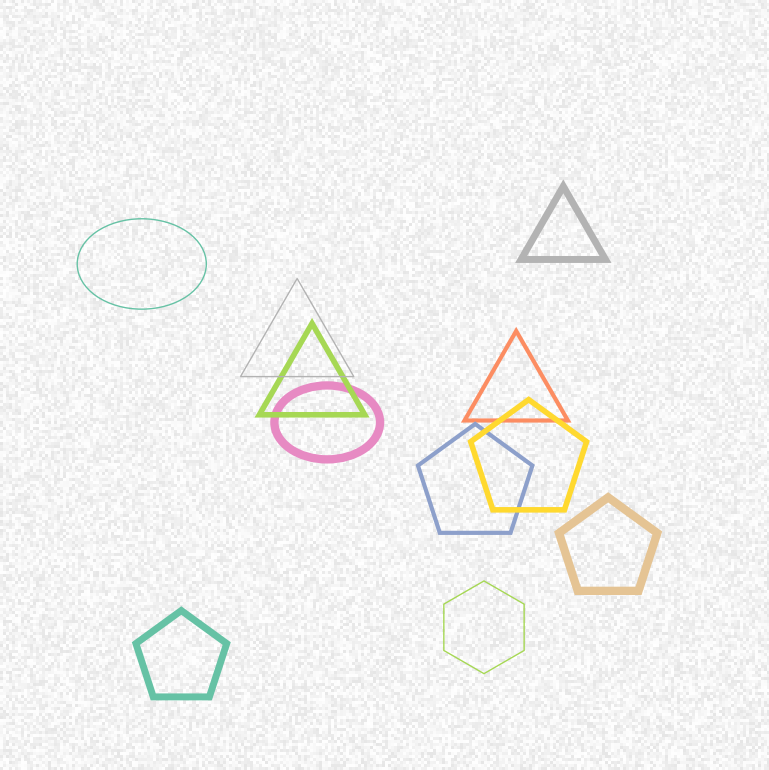[{"shape": "pentagon", "thickness": 2.5, "radius": 0.31, "center": [0.235, 0.145]}, {"shape": "oval", "thickness": 0.5, "radius": 0.42, "center": [0.184, 0.657]}, {"shape": "triangle", "thickness": 1.5, "radius": 0.39, "center": [0.67, 0.493]}, {"shape": "pentagon", "thickness": 1.5, "radius": 0.39, "center": [0.617, 0.371]}, {"shape": "oval", "thickness": 3, "radius": 0.34, "center": [0.425, 0.451]}, {"shape": "triangle", "thickness": 2, "radius": 0.4, "center": [0.405, 0.501]}, {"shape": "hexagon", "thickness": 0.5, "radius": 0.3, "center": [0.629, 0.185]}, {"shape": "pentagon", "thickness": 2, "radius": 0.4, "center": [0.687, 0.402]}, {"shape": "pentagon", "thickness": 3, "radius": 0.34, "center": [0.79, 0.287]}, {"shape": "triangle", "thickness": 0.5, "radius": 0.42, "center": [0.386, 0.553]}, {"shape": "triangle", "thickness": 2.5, "radius": 0.32, "center": [0.732, 0.695]}]